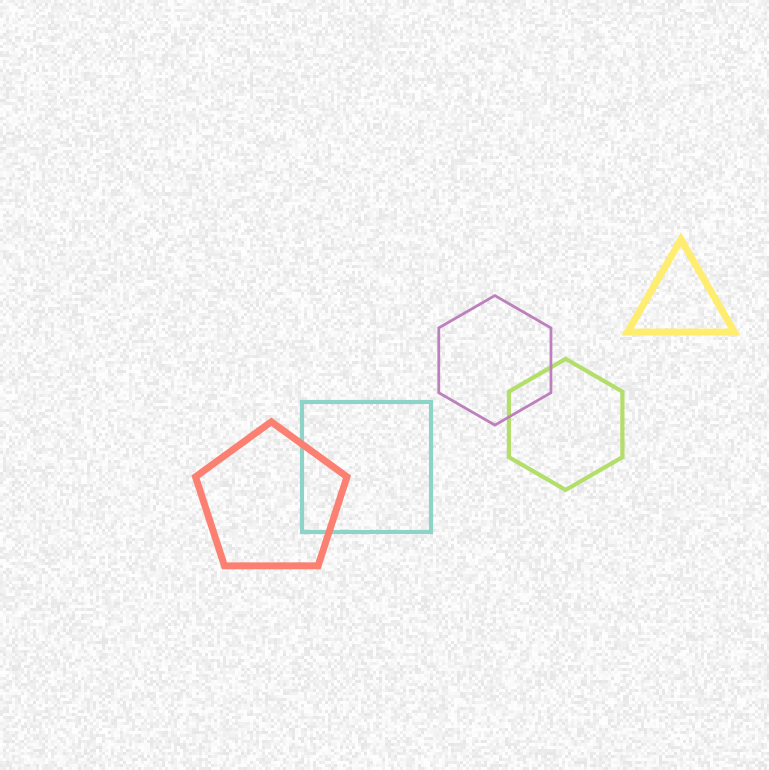[{"shape": "square", "thickness": 1.5, "radius": 0.42, "center": [0.476, 0.393]}, {"shape": "pentagon", "thickness": 2.5, "radius": 0.52, "center": [0.352, 0.349]}, {"shape": "hexagon", "thickness": 1.5, "radius": 0.43, "center": [0.735, 0.449]}, {"shape": "hexagon", "thickness": 1, "radius": 0.42, "center": [0.643, 0.532]}, {"shape": "triangle", "thickness": 2.5, "radius": 0.4, "center": [0.884, 0.609]}]